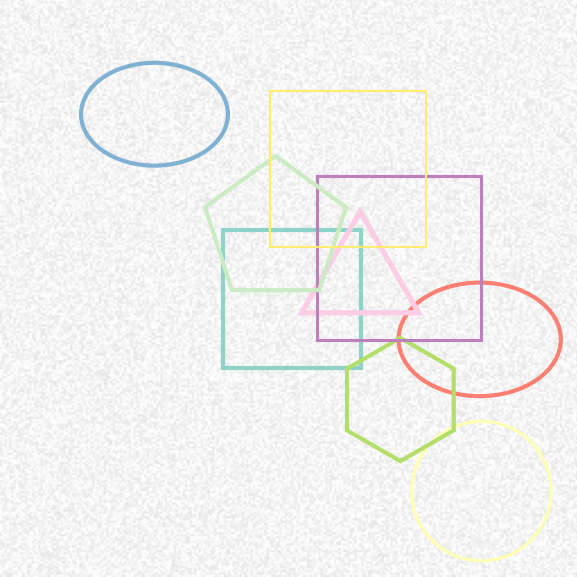[{"shape": "square", "thickness": 2, "radius": 0.6, "center": [0.506, 0.481]}, {"shape": "circle", "thickness": 1.5, "radius": 0.6, "center": [0.834, 0.149]}, {"shape": "oval", "thickness": 2, "radius": 0.7, "center": [0.831, 0.412]}, {"shape": "oval", "thickness": 2, "radius": 0.64, "center": [0.267, 0.801]}, {"shape": "hexagon", "thickness": 2, "radius": 0.53, "center": [0.693, 0.307]}, {"shape": "triangle", "thickness": 2.5, "radius": 0.58, "center": [0.624, 0.516]}, {"shape": "square", "thickness": 1.5, "radius": 0.71, "center": [0.691, 0.553]}, {"shape": "pentagon", "thickness": 2, "radius": 0.64, "center": [0.477, 0.601]}, {"shape": "square", "thickness": 1, "radius": 0.67, "center": [0.602, 0.706]}]